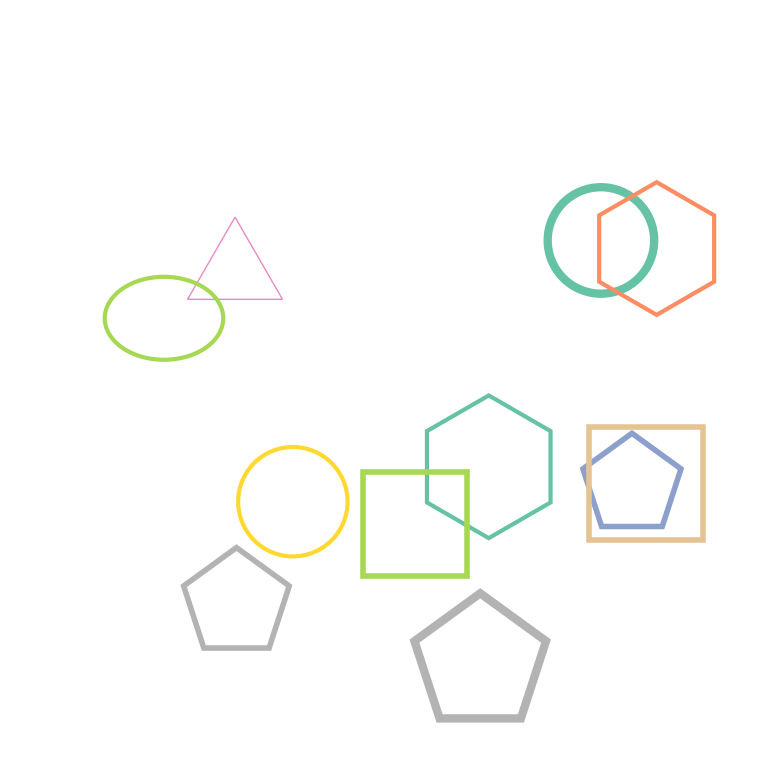[{"shape": "hexagon", "thickness": 1.5, "radius": 0.46, "center": [0.635, 0.394]}, {"shape": "circle", "thickness": 3, "radius": 0.35, "center": [0.78, 0.688]}, {"shape": "hexagon", "thickness": 1.5, "radius": 0.43, "center": [0.853, 0.677]}, {"shape": "pentagon", "thickness": 2, "radius": 0.33, "center": [0.821, 0.37]}, {"shape": "triangle", "thickness": 0.5, "radius": 0.36, "center": [0.305, 0.647]}, {"shape": "oval", "thickness": 1.5, "radius": 0.38, "center": [0.213, 0.587]}, {"shape": "square", "thickness": 2, "radius": 0.34, "center": [0.539, 0.32]}, {"shape": "circle", "thickness": 1.5, "radius": 0.36, "center": [0.38, 0.348]}, {"shape": "square", "thickness": 2, "radius": 0.37, "center": [0.839, 0.372]}, {"shape": "pentagon", "thickness": 2, "radius": 0.36, "center": [0.307, 0.217]}, {"shape": "pentagon", "thickness": 3, "radius": 0.45, "center": [0.624, 0.14]}]